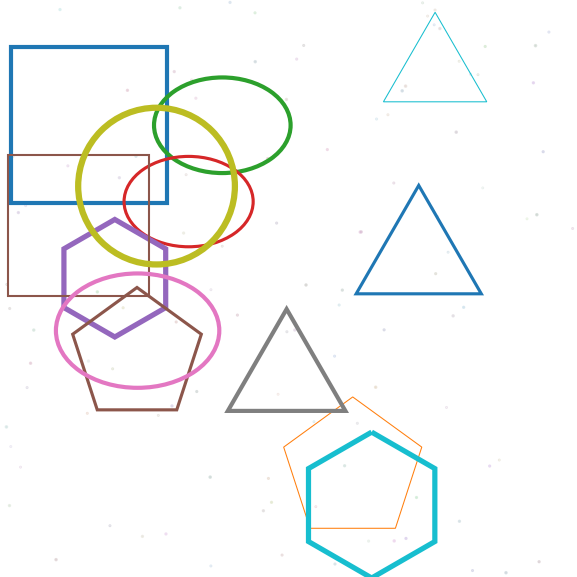[{"shape": "square", "thickness": 2, "radius": 0.68, "center": [0.154, 0.783]}, {"shape": "triangle", "thickness": 1.5, "radius": 0.63, "center": [0.725, 0.553]}, {"shape": "pentagon", "thickness": 0.5, "radius": 0.63, "center": [0.611, 0.186]}, {"shape": "oval", "thickness": 2, "radius": 0.59, "center": [0.385, 0.782]}, {"shape": "oval", "thickness": 1.5, "radius": 0.56, "center": [0.327, 0.65]}, {"shape": "hexagon", "thickness": 2.5, "radius": 0.51, "center": [0.199, 0.517]}, {"shape": "pentagon", "thickness": 1.5, "radius": 0.59, "center": [0.237, 0.384]}, {"shape": "square", "thickness": 1, "radius": 0.61, "center": [0.136, 0.609]}, {"shape": "oval", "thickness": 2, "radius": 0.71, "center": [0.238, 0.427]}, {"shape": "triangle", "thickness": 2, "radius": 0.59, "center": [0.496, 0.346]}, {"shape": "circle", "thickness": 3, "radius": 0.68, "center": [0.271, 0.677]}, {"shape": "triangle", "thickness": 0.5, "radius": 0.52, "center": [0.753, 0.875]}, {"shape": "hexagon", "thickness": 2.5, "radius": 0.63, "center": [0.644, 0.125]}]